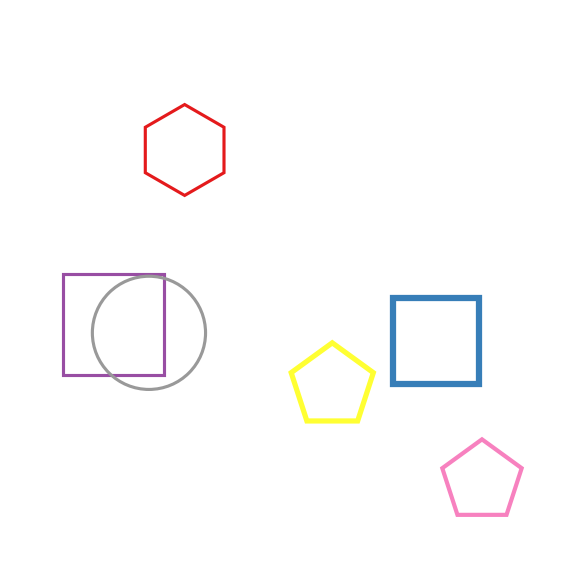[{"shape": "hexagon", "thickness": 1.5, "radius": 0.39, "center": [0.32, 0.739]}, {"shape": "square", "thickness": 3, "radius": 0.37, "center": [0.754, 0.409]}, {"shape": "square", "thickness": 1.5, "radius": 0.44, "center": [0.197, 0.438]}, {"shape": "pentagon", "thickness": 2.5, "radius": 0.37, "center": [0.575, 0.331]}, {"shape": "pentagon", "thickness": 2, "radius": 0.36, "center": [0.835, 0.166]}, {"shape": "circle", "thickness": 1.5, "radius": 0.49, "center": [0.258, 0.423]}]